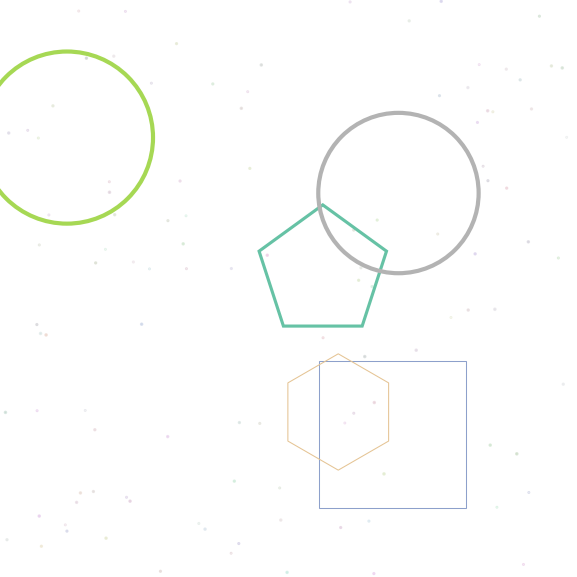[{"shape": "pentagon", "thickness": 1.5, "radius": 0.58, "center": [0.559, 0.528]}, {"shape": "square", "thickness": 0.5, "radius": 0.64, "center": [0.68, 0.247]}, {"shape": "circle", "thickness": 2, "radius": 0.75, "center": [0.116, 0.761]}, {"shape": "hexagon", "thickness": 0.5, "radius": 0.5, "center": [0.586, 0.286]}, {"shape": "circle", "thickness": 2, "radius": 0.69, "center": [0.69, 0.665]}]